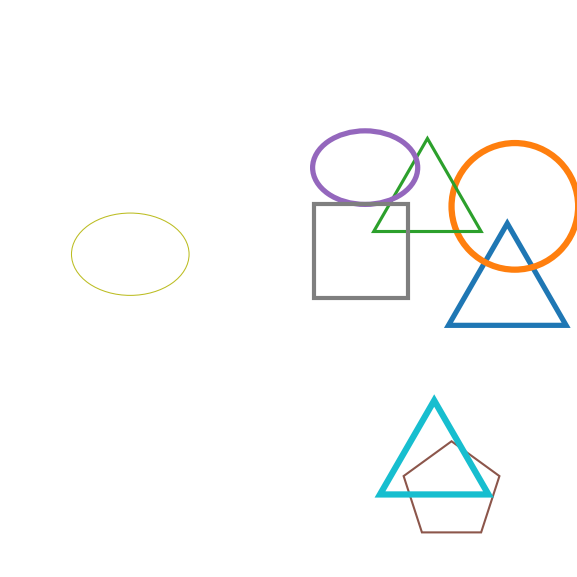[{"shape": "triangle", "thickness": 2.5, "radius": 0.59, "center": [0.878, 0.495]}, {"shape": "circle", "thickness": 3, "radius": 0.55, "center": [0.892, 0.642]}, {"shape": "triangle", "thickness": 1.5, "radius": 0.54, "center": [0.74, 0.652]}, {"shape": "oval", "thickness": 2.5, "radius": 0.45, "center": [0.632, 0.709]}, {"shape": "pentagon", "thickness": 1, "radius": 0.44, "center": [0.782, 0.148]}, {"shape": "square", "thickness": 2, "radius": 0.41, "center": [0.625, 0.565]}, {"shape": "oval", "thickness": 0.5, "radius": 0.51, "center": [0.226, 0.559]}, {"shape": "triangle", "thickness": 3, "radius": 0.54, "center": [0.752, 0.197]}]